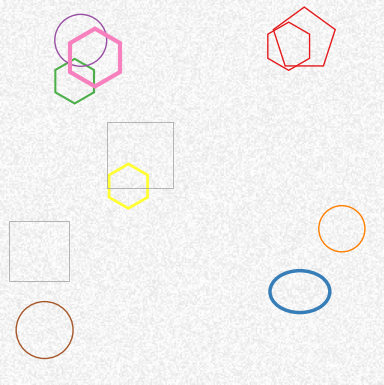[{"shape": "pentagon", "thickness": 1, "radius": 0.42, "center": [0.79, 0.897]}, {"shape": "hexagon", "thickness": 1, "radius": 0.31, "center": [0.75, 0.88]}, {"shape": "oval", "thickness": 2.5, "radius": 0.39, "center": [0.779, 0.243]}, {"shape": "hexagon", "thickness": 1.5, "radius": 0.29, "center": [0.194, 0.789]}, {"shape": "circle", "thickness": 1, "radius": 0.34, "center": [0.21, 0.895]}, {"shape": "circle", "thickness": 1, "radius": 0.3, "center": [0.888, 0.406]}, {"shape": "hexagon", "thickness": 2, "radius": 0.29, "center": [0.333, 0.516]}, {"shape": "circle", "thickness": 1, "radius": 0.37, "center": [0.116, 0.143]}, {"shape": "hexagon", "thickness": 3, "radius": 0.38, "center": [0.247, 0.851]}, {"shape": "square", "thickness": 0.5, "radius": 0.39, "center": [0.101, 0.349]}, {"shape": "square", "thickness": 0.5, "radius": 0.43, "center": [0.364, 0.597]}]